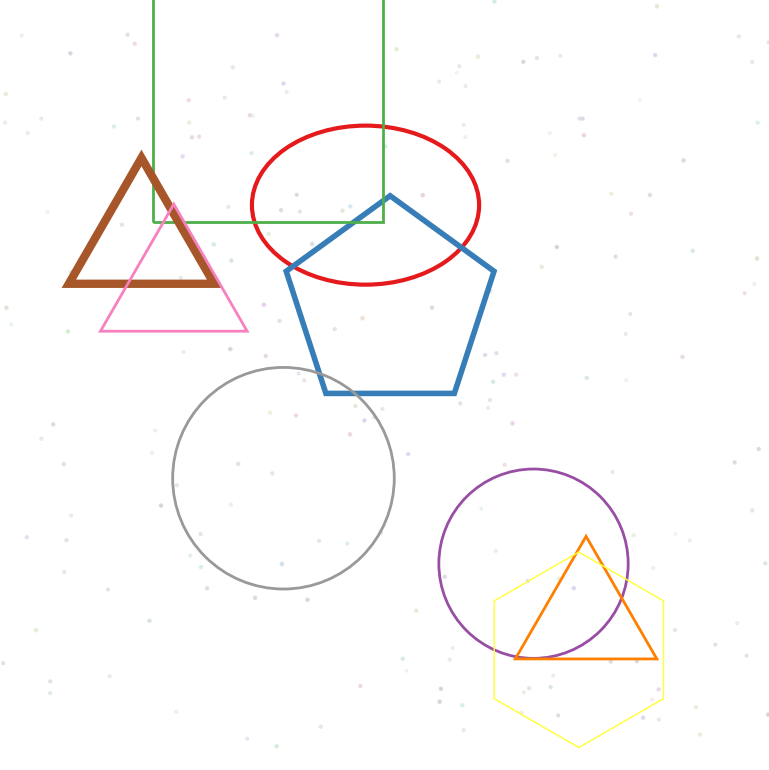[{"shape": "oval", "thickness": 1.5, "radius": 0.74, "center": [0.475, 0.734]}, {"shape": "pentagon", "thickness": 2, "radius": 0.71, "center": [0.507, 0.604]}, {"shape": "square", "thickness": 1, "radius": 0.75, "center": [0.348, 0.861]}, {"shape": "circle", "thickness": 1, "radius": 0.61, "center": [0.693, 0.268]}, {"shape": "triangle", "thickness": 1, "radius": 0.53, "center": [0.761, 0.197]}, {"shape": "hexagon", "thickness": 0.5, "radius": 0.63, "center": [0.752, 0.156]}, {"shape": "triangle", "thickness": 3, "radius": 0.54, "center": [0.184, 0.686]}, {"shape": "triangle", "thickness": 1, "radius": 0.55, "center": [0.226, 0.625]}, {"shape": "circle", "thickness": 1, "radius": 0.72, "center": [0.368, 0.379]}]